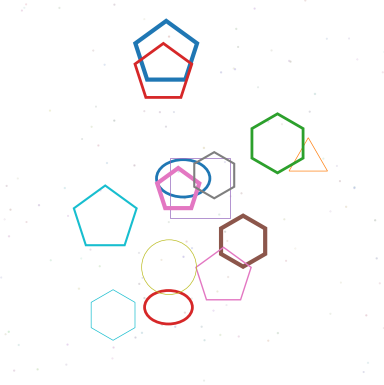[{"shape": "oval", "thickness": 2, "radius": 0.35, "center": [0.476, 0.537]}, {"shape": "pentagon", "thickness": 3, "radius": 0.42, "center": [0.432, 0.861]}, {"shape": "triangle", "thickness": 0.5, "radius": 0.29, "center": [0.801, 0.585]}, {"shape": "hexagon", "thickness": 2, "radius": 0.38, "center": [0.721, 0.628]}, {"shape": "pentagon", "thickness": 2, "radius": 0.39, "center": [0.424, 0.81]}, {"shape": "oval", "thickness": 2, "radius": 0.31, "center": [0.438, 0.202]}, {"shape": "square", "thickness": 0.5, "radius": 0.39, "center": [0.519, 0.512]}, {"shape": "hexagon", "thickness": 3, "radius": 0.33, "center": [0.631, 0.374]}, {"shape": "pentagon", "thickness": 1, "radius": 0.38, "center": [0.581, 0.282]}, {"shape": "pentagon", "thickness": 3, "radius": 0.29, "center": [0.463, 0.506]}, {"shape": "hexagon", "thickness": 1.5, "radius": 0.3, "center": [0.556, 0.545]}, {"shape": "circle", "thickness": 0.5, "radius": 0.36, "center": [0.439, 0.306]}, {"shape": "hexagon", "thickness": 0.5, "radius": 0.33, "center": [0.294, 0.182]}, {"shape": "pentagon", "thickness": 1.5, "radius": 0.43, "center": [0.273, 0.432]}]